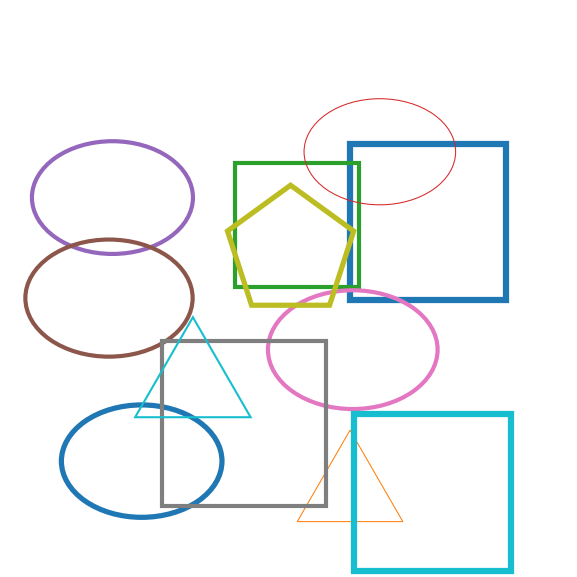[{"shape": "square", "thickness": 3, "radius": 0.68, "center": [0.742, 0.615]}, {"shape": "oval", "thickness": 2.5, "radius": 0.7, "center": [0.245, 0.201]}, {"shape": "triangle", "thickness": 0.5, "radius": 0.53, "center": [0.606, 0.149]}, {"shape": "square", "thickness": 2, "radius": 0.54, "center": [0.514, 0.609]}, {"shape": "oval", "thickness": 0.5, "radius": 0.66, "center": [0.658, 0.736]}, {"shape": "oval", "thickness": 2, "radius": 0.7, "center": [0.195, 0.657]}, {"shape": "oval", "thickness": 2, "radius": 0.72, "center": [0.189, 0.483]}, {"shape": "oval", "thickness": 2, "radius": 0.73, "center": [0.611, 0.394]}, {"shape": "square", "thickness": 2, "radius": 0.71, "center": [0.422, 0.266]}, {"shape": "pentagon", "thickness": 2.5, "radius": 0.57, "center": [0.503, 0.564]}, {"shape": "square", "thickness": 3, "radius": 0.68, "center": [0.749, 0.146]}, {"shape": "triangle", "thickness": 1, "radius": 0.58, "center": [0.334, 0.334]}]